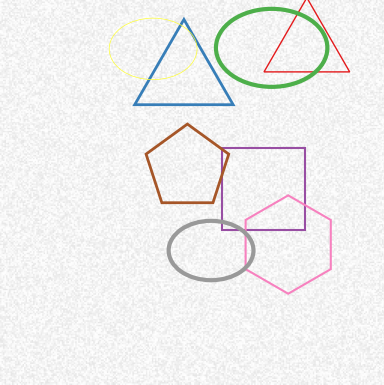[{"shape": "triangle", "thickness": 1, "radius": 0.64, "center": [0.797, 0.877]}, {"shape": "triangle", "thickness": 2, "radius": 0.74, "center": [0.478, 0.802]}, {"shape": "oval", "thickness": 3, "radius": 0.72, "center": [0.706, 0.876]}, {"shape": "square", "thickness": 1.5, "radius": 0.54, "center": [0.684, 0.509]}, {"shape": "oval", "thickness": 0.5, "radius": 0.57, "center": [0.398, 0.873]}, {"shape": "pentagon", "thickness": 2, "radius": 0.56, "center": [0.487, 0.565]}, {"shape": "hexagon", "thickness": 1.5, "radius": 0.64, "center": [0.749, 0.365]}, {"shape": "oval", "thickness": 3, "radius": 0.55, "center": [0.548, 0.349]}]